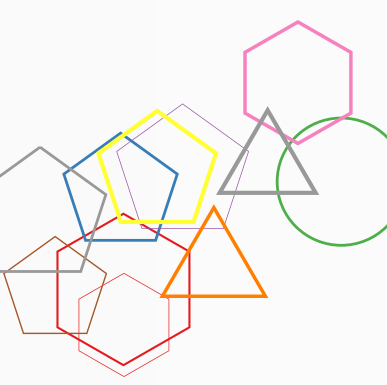[{"shape": "hexagon", "thickness": 1.5, "radius": 0.98, "center": [0.319, 0.248]}, {"shape": "hexagon", "thickness": 0.5, "radius": 0.67, "center": [0.32, 0.156]}, {"shape": "pentagon", "thickness": 2, "radius": 0.77, "center": [0.311, 0.5]}, {"shape": "circle", "thickness": 2, "radius": 0.83, "center": [0.881, 0.528]}, {"shape": "pentagon", "thickness": 0.5, "radius": 0.89, "center": [0.471, 0.551]}, {"shape": "triangle", "thickness": 2.5, "radius": 0.77, "center": [0.552, 0.307]}, {"shape": "pentagon", "thickness": 3, "radius": 0.8, "center": [0.406, 0.552]}, {"shape": "pentagon", "thickness": 1, "radius": 0.7, "center": [0.142, 0.247]}, {"shape": "hexagon", "thickness": 2.5, "radius": 0.79, "center": [0.769, 0.785]}, {"shape": "pentagon", "thickness": 2, "radius": 0.89, "center": [0.103, 0.439]}, {"shape": "triangle", "thickness": 3, "radius": 0.72, "center": [0.691, 0.571]}]